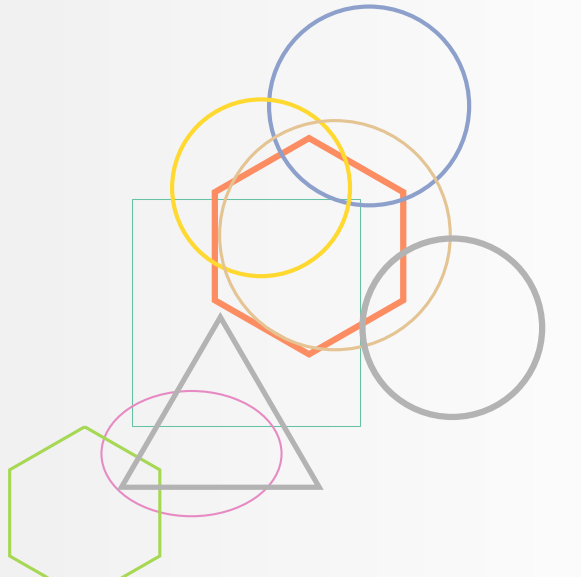[{"shape": "square", "thickness": 0.5, "radius": 0.98, "center": [0.424, 0.458]}, {"shape": "hexagon", "thickness": 3, "radius": 0.94, "center": [0.532, 0.573]}, {"shape": "circle", "thickness": 2, "radius": 0.86, "center": [0.635, 0.816]}, {"shape": "oval", "thickness": 1, "radius": 0.77, "center": [0.329, 0.214]}, {"shape": "hexagon", "thickness": 1.5, "radius": 0.75, "center": [0.146, 0.111]}, {"shape": "circle", "thickness": 2, "radius": 0.77, "center": [0.449, 0.674]}, {"shape": "circle", "thickness": 1.5, "radius": 0.99, "center": [0.576, 0.592]}, {"shape": "triangle", "thickness": 2.5, "radius": 0.98, "center": [0.379, 0.254]}, {"shape": "circle", "thickness": 3, "radius": 0.77, "center": [0.778, 0.432]}]